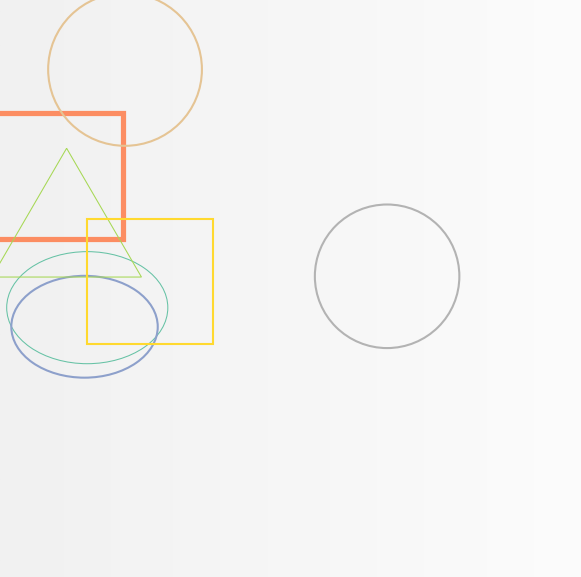[{"shape": "oval", "thickness": 0.5, "radius": 0.69, "center": [0.15, 0.466]}, {"shape": "square", "thickness": 2.5, "radius": 0.55, "center": [0.101, 0.695]}, {"shape": "oval", "thickness": 1, "radius": 0.63, "center": [0.145, 0.433]}, {"shape": "triangle", "thickness": 0.5, "radius": 0.74, "center": [0.115, 0.594]}, {"shape": "square", "thickness": 1, "radius": 0.54, "center": [0.259, 0.512]}, {"shape": "circle", "thickness": 1, "radius": 0.66, "center": [0.215, 0.879]}, {"shape": "circle", "thickness": 1, "radius": 0.62, "center": [0.666, 0.521]}]